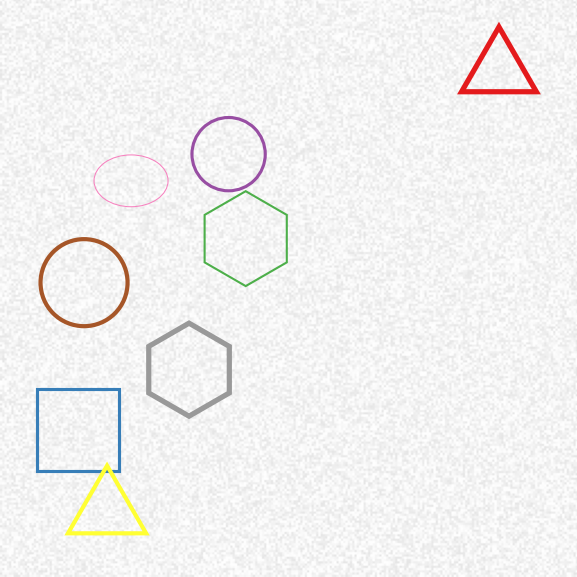[{"shape": "triangle", "thickness": 2.5, "radius": 0.37, "center": [0.864, 0.878]}, {"shape": "square", "thickness": 1.5, "radius": 0.35, "center": [0.135, 0.254]}, {"shape": "hexagon", "thickness": 1, "radius": 0.41, "center": [0.425, 0.586]}, {"shape": "circle", "thickness": 1.5, "radius": 0.32, "center": [0.396, 0.732]}, {"shape": "triangle", "thickness": 2, "radius": 0.39, "center": [0.185, 0.115]}, {"shape": "circle", "thickness": 2, "radius": 0.38, "center": [0.146, 0.51]}, {"shape": "oval", "thickness": 0.5, "radius": 0.32, "center": [0.227, 0.686]}, {"shape": "hexagon", "thickness": 2.5, "radius": 0.4, "center": [0.327, 0.359]}]